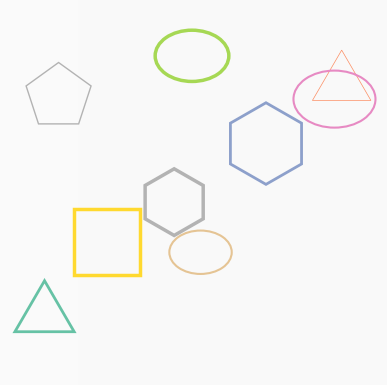[{"shape": "triangle", "thickness": 2, "radius": 0.44, "center": [0.115, 0.183]}, {"shape": "triangle", "thickness": 0.5, "radius": 0.44, "center": [0.882, 0.783]}, {"shape": "hexagon", "thickness": 2, "radius": 0.53, "center": [0.686, 0.627]}, {"shape": "oval", "thickness": 1.5, "radius": 0.53, "center": [0.863, 0.743]}, {"shape": "oval", "thickness": 2.5, "radius": 0.48, "center": [0.495, 0.855]}, {"shape": "square", "thickness": 2.5, "radius": 0.43, "center": [0.276, 0.372]}, {"shape": "oval", "thickness": 1.5, "radius": 0.4, "center": [0.518, 0.345]}, {"shape": "pentagon", "thickness": 1, "radius": 0.44, "center": [0.151, 0.75]}, {"shape": "hexagon", "thickness": 2.5, "radius": 0.43, "center": [0.449, 0.475]}]